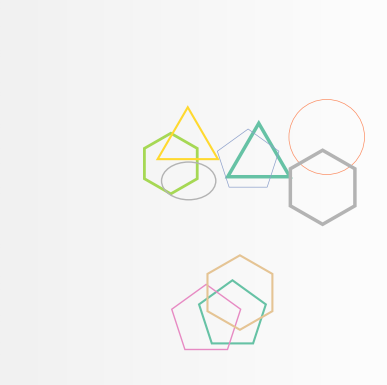[{"shape": "pentagon", "thickness": 1.5, "radius": 0.45, "center": [0.6, 0.181]}, {"shape": "triangle", "thickness": 2.5, "radius": 0.46, "center": [0.668, 0.587]}, {"shape": "circle", "thickness": 0.5, "radius": 0.49, "center": [0.843, 0.644]}, {"shape": "pentagon", "thickness": 0.5, "radius": 0.42, "center": [0.64, 0.581]}, {"shape": "pentagon", "thickness": 1, "radius": 0.47, "center": [0.532, 0.168]}, {"shape": "hexagon", "thickness": 2, "radius": 0.39, "center": [0.441, 0.575]}, {"shape": "triangle", "thickness": 1.5, "radius": 0.45, "center": [0.485, 0.632]}, {"shape": "hexagon", "thickness": 1.5, "radius": 0.48, "center": [0.619, 0.24]}, {"shape": "oval", "thickness": 1, "radius": 0.35, "center": [0.487, 0.53]}, {"shape": "hexagon", "thickness": 2.5, "radius": 0.48, "center": [0.833, 0.514]}]